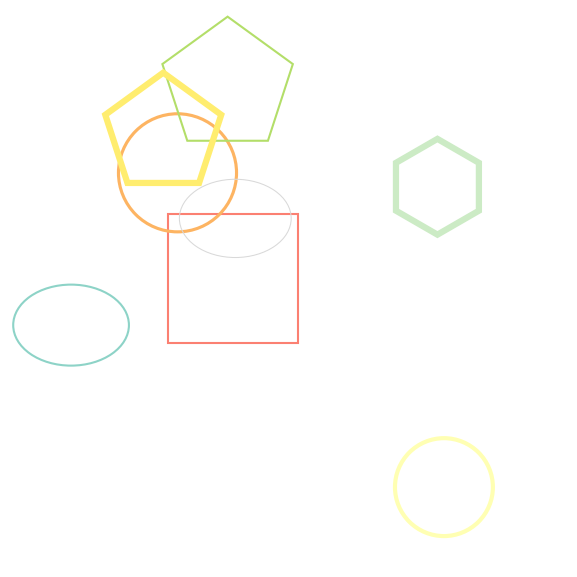[{"shape": "oval", "thickness": 1, "radius": 0.5, "center": [0.123, 0.436]}, {"shape": "circle", "thickness": 2, "radius": 0.42, "center": [0.769, 0.156]}, {"shape": "square", "thickness": 1, "radius": 0.56, "center": [0.403, 0.517]}, {"shape": "circle", "thickness": 1.5, "radius": 0.51, "center": [0.307, 0.7]}, {"shape": "pentagon", "thickness": 1, "radius": 0.59, "center": [0.394, 0.851]}, {"shape": "oval", "thickness": 0.5, "radius": 0.48, "center": [0.407, 0.621]}, {"shape": "hexagon", "thickness": 3, "radius": 0.41, "center": [0.757, 0.676]}, {"shape": "pentagon", "thickness": 3, "radius": 0.53, "center": [0.283, 0.768]}]